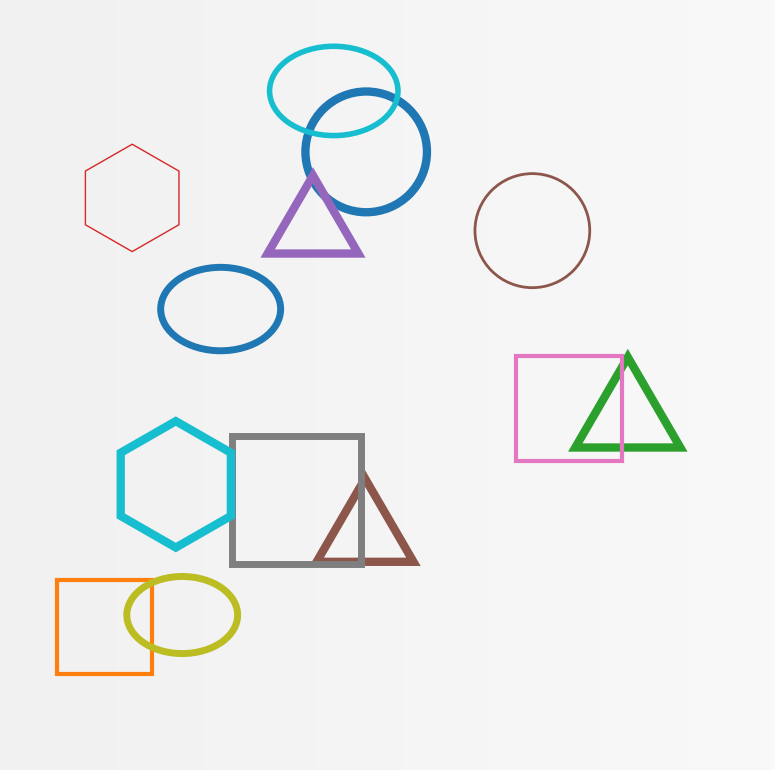[{"shape": "oval", "thickness": 2.5, "radius": 0.39, "center": [0.285, 0.599]}, {"shape": "circle", "thickness": 3, "radius": 0.39, "center": [0.473, 0.803]}, {"shape": "square", "thickness": 1.5, "radius": 0.3, "center": [0.135, 0.186]}, {"shape": "triangle", "thickness": 3, "radius": 0.39, "center": [0.81, 0.458]}, {"shape": "hexagon", "thickness": 0.5, "radius": 0.35, "center": [0.171, 0.743]}, {"shape": "triangle", "thickness": 3, "radius": 0.34, "center": [0.404, 0.705]}, {"shape": "triangle", "thickness": 3, "radius": 0.36, "center": [0.471, 0.306]}, {"shape": "circle", "thickness": 1, "radius": 0.37, "center": [0.687, 0.7]}, {"shape": "square", "thickness": 1.5, "radius": 0.34, "center": [0.734, 0.469]}, {"shape": "square", "thickness": 2.5, "radius": 0.41, "center": [0.383, 0.351]}, {"shape": "oval", "thickness": 2.5, "radius": 0.36, "center": [0.235, 0.201]}, {"shape": "hexagon", "thickness": 3, "radius": 0.41, "center": [0.227, 0.371]}, {"shape": "oval", "thickness": 2, "radius": 0.41, "center": [0.431, 0.882]}]